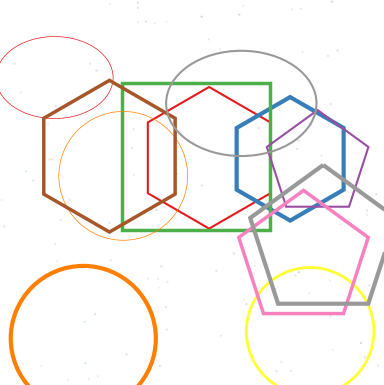[{"shape": "oval", "thickness": 0.5, "radius": 0.76, "center": [0.142, 0.799]}, {"shape": "hexagon", "thickness": 1.5, "radius": 0.92, "center": [0.543, 0.59]}, {"shape": "hexagon", "thickness": 3, "radius": 0.8, "center": [0.754, 0.587]}, {"shape": "square", "thickness": 2.5, "radius": 0.96, "center": [0.509, 0.593]}, {"shape": "pentagon", "thickness": 1.5, "radius": 0.69, "center": [0.825, 0.575]}, {"shape": "circle", "thickness": 3, "radius": 0.94, "center": [0.216, 0.121]}, {"shape": "circle", "thickness": 0.5, "radius": 0.84, "center": [0.32, 0.543]}, {"shape": "circle", "thickness": 2, "radius": 0.83, "center": [0.806, 0.139]}, {"shape": "hexagon", "thickness": 2.5, "radius": 0.98, "center": [0.284, 0.594]}, {"shape": "pentagon", "thickness": 2.5, "radius": 0.88, "center": [0.788, 0.329]}, {"shape": "pentagon", "thickness": 3, "radius": 1.0, "center": [0.839, 0.372]}, {"shape": "oval", "thickness": 1.5, "radius": 0.98, "center": [0.627, 0.731]}]